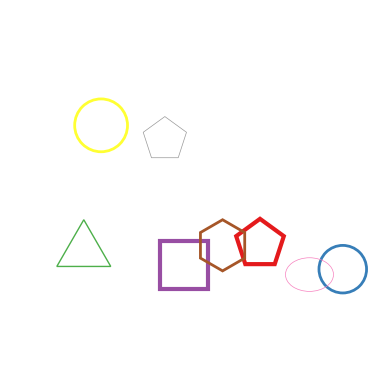[{"shape": "pentagon", "thickness": 3, "radius": 0.33, "center": [0.675, 0.367]}, {"shape": "circle", "thickness": 2, "radius": 0.31, "center": [0.89, 0.301]}, {"shape": "triangle", "thickness": 1, "radius": 0.4, "center": [0.218, 0.348]}, {"shape": "square", "thickness": 3, "radius": 0.31, "center": [0.479, 0.312]}, {"shape": "circle", "thickness": 2, "radius": 0.34, "center": [0.263, 0.674]}, {"shape": "hexagon", "thickness": 2, "radius": 0.33, "center": [0.578, 0.363]}, {"shape": "oval", "thickness": 0.5, "radius": 0.31, "center": [0.804, 0.287]}, {"shape": "pentagon", "thickness": 0.5, "radius": 0.3, "center": [0.428, 0.638]}]